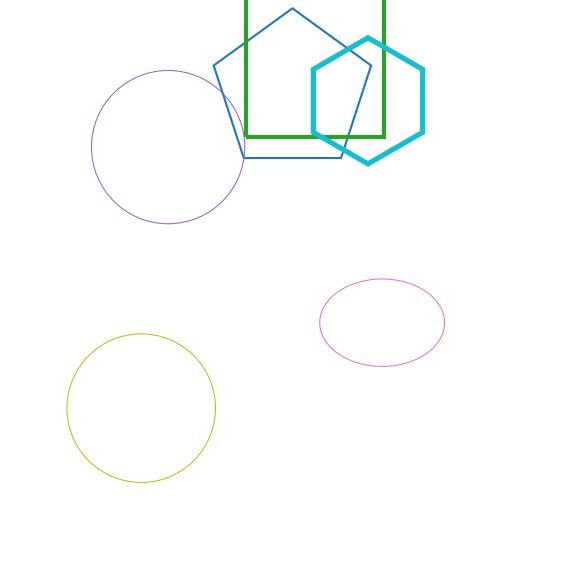[{"shape": "pentagon", "thickness": 1, "radius": 0.72, "center": [0.506, 0.841]}, {"shape": "square", "thickness": 2, "radius": 0.6, "center": [0.546, 0.882]}, {"shape": "circle", "thickness": 0.5, "radius": 0.66, "center": [0.291, 0.744]}, {"shape": "oval", "thickness": 0.5, "radius": 0.54, "center": [0.662, 0.44]}, {"shape": "circle", "thickness": 0.5, "radius": 0.64, "center": [0.245, 0.292]}, {"shape": "hexagon", "thickness": 2.5, "radius": 0.55, "center": [0.637, 0.825]}]